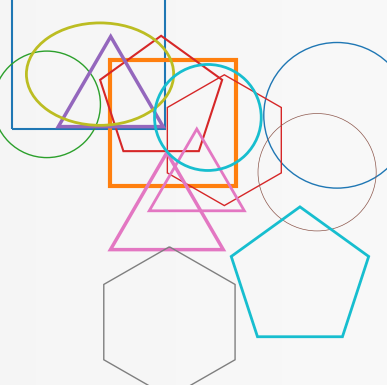[{"shape": "circle", "thickness": 1, "radius": 0.95, "center": [0.87, 0.7]}, {"shape": "square", "thickness": 1.5, "radius": 0.99, "center": [0.229, 0.862]}, {"shape": "square", "thickness": 3, "radius": 0.82, "center": [0.446, 0.68]}, {"shape": "circle", "thickness": 1, "radius": 0.69, "center": [0.121, 0.729]}, {"shape": "hexagon", "thickness": 1, "radius": 0.85, "center": [0.579, 0.636]}, {"shape": "pentagon", "thickness": 1.5, "radius": 0.83, "center": [0.416, 0.741]}, {"shape": "triangle", "thickness": 2.5, "radius": 0.78, "center": [0.286, 0.749]}, {"shape": "circle", "thickness": 0.5, "radius": 0.76, "center": [0.818, 0.553]}, {"shape": "triangle", "thickness": 2.5, "radius": 0.84, "center": [0.431, 0.436]}, {"shape": "triangle", "thickness": 2, "radius": 0.71, "center": [0.508, 0.523]}, {"shape": "hexagon", "thickness": 1, "radius": 0.98, "center": [0.437, 0.163]}, {"shape": "oval", "thickness": 2, "radius": 0.95, "center": [0.258, 0.807]}, {"shape": "circle", "thickness": 2, "radius": 0.69, "center": [0.536, 0.695]}, {"shape": "pentagon", "thickness": 2, "radius": 0.93, "center": [0.774, 0.276]}]